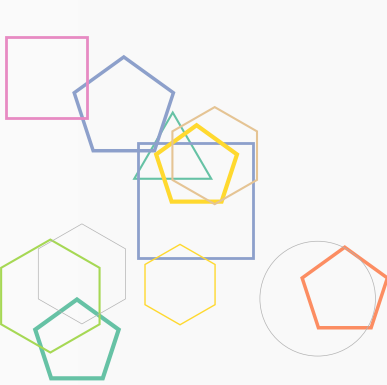[{"shape": "pentagon", "thickness": 3, "radius": 0.57, "center": [0.199, 0.109]}, {"shape": "triangle", "thickness": 1.5, "radius": 0.57, "center": [0.446, 0.593]}, {"shape": "pentagon", "thickness": 2.5, "radius": 0.58, "center": [0.89, 0.242]}, {"shape": "square", "thickness": 2, "radius": 0.74, "center": [0.505, 0.479]}, {"shape": "pentagon", "thickness": 2.5, "radius": 0.67, "center": [0.32, 0.717]}, {"shape": "square", "thickness": 2, "radius": 0.52, "center": [0.119, 0.799]}, {"shape": "hexagon", "thickness": 1.5, "radius": 0.73, "center": [0.13, 0.231]}, {"shape": "hexagon", "thickness": 1, "radius": 0.52, "center": [0.465, 0.261]}, {"shape": "pentagon", "thickness": 3, "radius": 0.55, "center": [0.507, 0.565]}, {"shape": "hexagon", "thickness": 1.5, "radius": 0.63, "center": [0.554, 0.596]}, {"shape": "hexagon", "thickness": 0.5, "radius": 0.65, "center": [0.211, 0.289]}, {"shape": "circle", "thickness": 0.5, "radius": 0.75, "center": [0.82, 0.224]}]